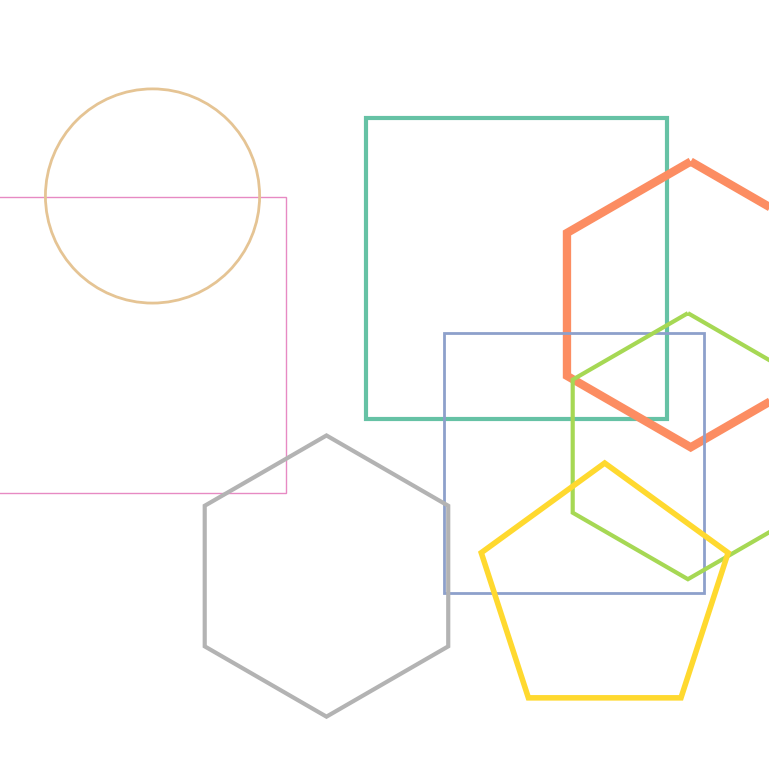[{"shape": "square", "thickness": 1.5, "radius": 0.98, "center": [0.67, 0.651]}, {"shape": "hexagon", "thickness": 3, "radius": 0.93, "center": [0.897, 0.605]}, {"shape": "square", "thickness": 1, "radius": 0.84, "center": [0.745, 0.399]}, {"shape": "square", "thickness": 0.5, "radius": 0.96, "center": [0.179, 0.552]}, {"shape": "hexagon", "thickness": 1.5, "radius": 0.86, "center": [0.893, 0.421]}, {"shape": "pentagon", "thickness": 2, "radius": 0.84, "center": [0.785, 0.23]}, {"shape": "circle", "thickness": 1, "radius": 0.7, "center": [0.198, 0.745]}, {"shape": "hexagon", "thickness": 1.5, "radius": 0.91, "center": [0.424, 0.252]}]